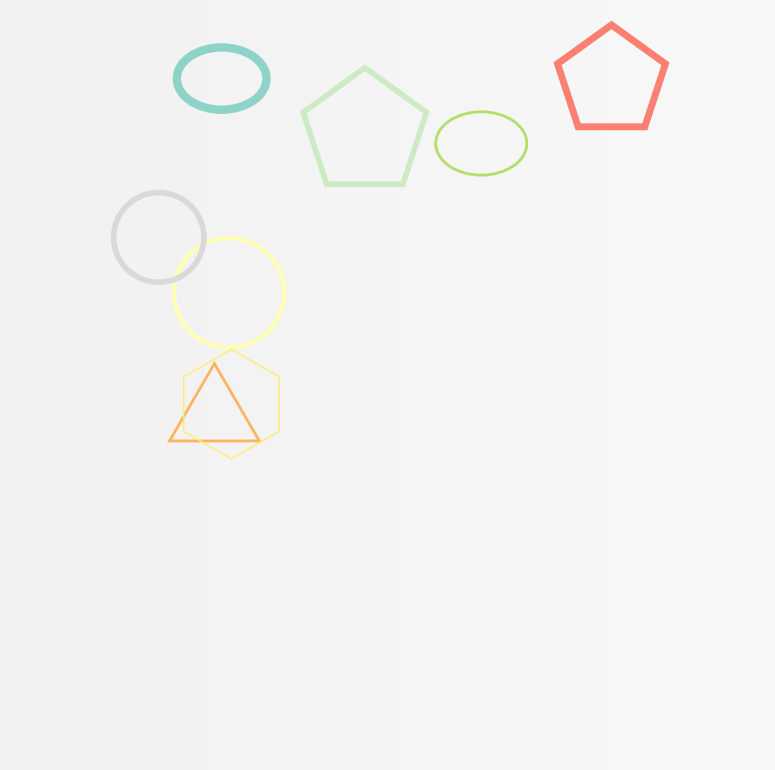[{"shape": "oval", "thickness": 3, "radius": 0.29, "center": [0.286, 0.898]}, {"shape": "circle", "thickness": 1.5, "radius": 0.36, "center": [0.296, 0.62]}, {"shape": "pentagon", "thickness": 2.5, "radius": 0.37, "center": [0.789, 0.895]}, {"shape": "triangle", "thickness": 1, "radius": 0.33, "center": [0.277, 0.461]}, {"shape": "oval", "thickness": 1, "radius": 0.29, "center": [0.621, 0.814]}, {"shape": "circle", "thickness": 2, "radius": 0.29, "center": [0.205, 0.692]}, {"shape": "pentagon", "thickness": 2, "radius": 0.42, "center": [0.471, 0.828]}, {"shape": "hexagon", "thickness": 0.5, "radius": 0.36, "center": [0.299, 0.475]}]